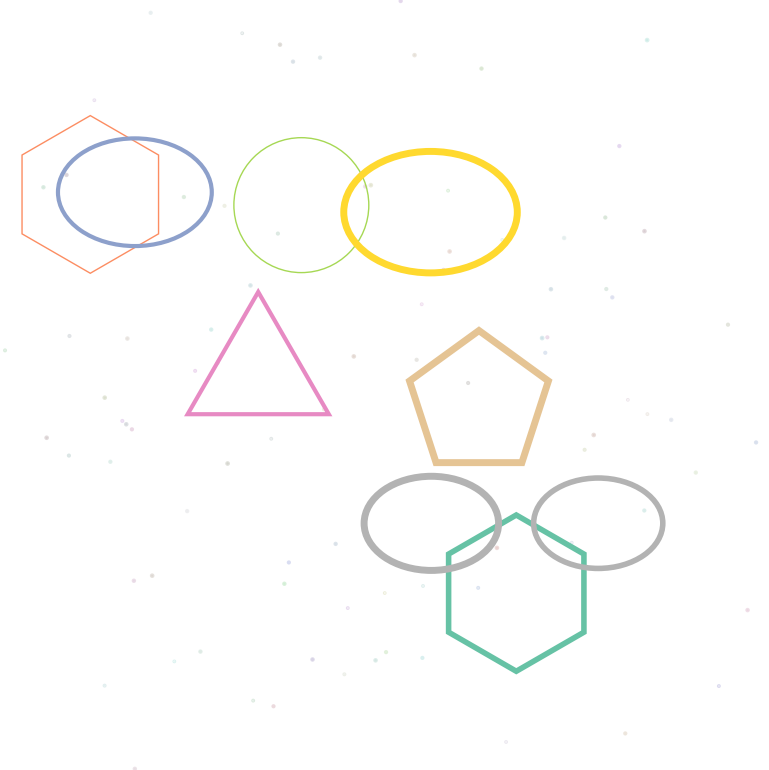[{"shape": "hexagon", "thickness": 2, "radius": 0.51, "center": [0.67, 0.23]}, {"shape": "hexagon", "thickness": 0.5, "radius": 0.51, "center": [0.117, 0.747]}, {"shape": "oval", "thickness": 1.5, "radius": 0.5, "center": [0.175, 0.75]}, {"shape": "triangle", "thickness": 1.5, "radius": 0.53, "center": [0.335, 0.515]}, {"shape": "circle", "thickness": 0.5, "radius": 0.44, "center": [0.391, 0.734]}, {"shape": "oval", "thickness": 2.5, "radius": 0.56, "center": [0.559, 0.724]}, {"shape": "pentagon", "thickness": 2.5, "radius": 0.47, "center": [0.622, 0.476]}, {"shape": "oval", "thickness": 2.5, "radius": 0.44, "center": [0.56, 0.32]}, {"shape": "oval", "thickness": 2, "radius": 0.42, "center": [0.777, 0.32]}]